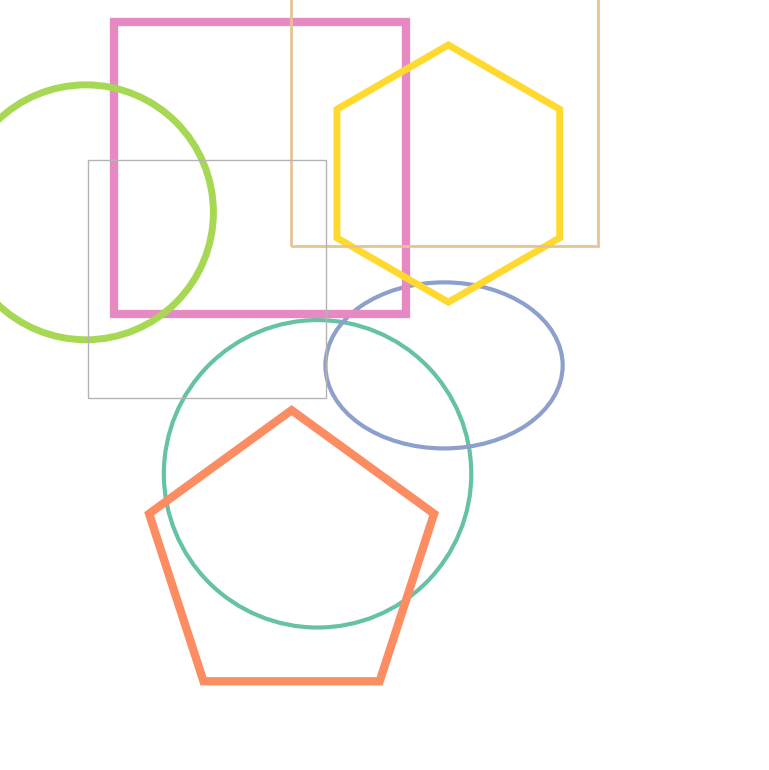[{"shape": "circle", "thickness": 1.5, "radius": 1.0, "center": [0.412, 0.385]}, {"shape": "pentagon", "thickness": 3, "radius": 0.97, "center": [0.379, 0.273]}, {"shape": "oval", "thickness": 1.5, "radius": 0.77, "center": [0.577, 0.525]}, {"shape": "square", "thickness": 3, "radius": 0.95, "center": [0.338, 0.782]}, {"shape": "circle", "thickness": 2.5, "radius": 0.83, "center": [0.112, 0.724]}, {"shape": "hexagon", "thickness": 2.5, "radius": 0.84, "center": [0.582, 0.775]}, {"shape": "square", "thickness": 1, "radius": 1.0, "center": [0.577, 0.88]}, {"shape": "square", "thickness": 0.5, "radius": 0.77, "center": [0.269, 0.637]}]